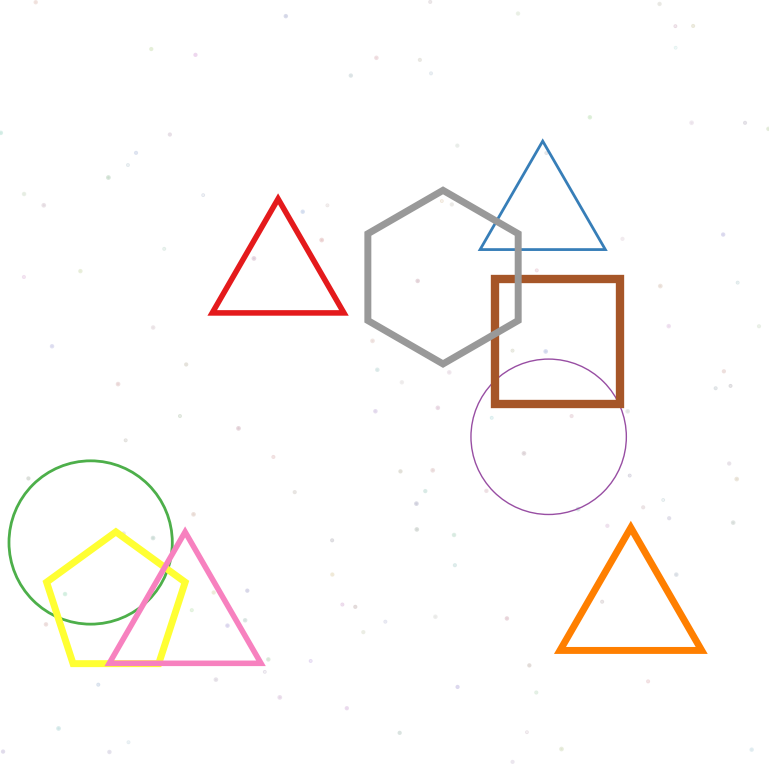[{"shape": "triangle", "thickness": 2, "radius": 0.49, "center": [0.361, 0.643]}, {"shape": "triangle", "thickness": 1, "radius": 0.47, "center": [0.705, 0.723]}, {"shape": "circle", "thickness": 1, "radius": 0.53, "center": [0.118, 0.295]}, {"shape": "circle", "thickness": 0.5, "radius": 0.5, "center": [0.713, 0.433]}, {"shape": "triangle", "thickness": 2.5, "radius": 0.53, "center": [0.819, 0.208]}, {"shape": "pentagon", "thickness": 2.5, "radius": 0.47, "center": [0.151, 0.215]}, {"shape": "square", "thickness": 3, "radius": 0.4, "center": [0.724, 0.557]}, {"shape": "triangle", "thickness": 2, "radius": 0.57, "center": [0.24, 0.195]}, {"shape": "hexagon", "thickness": 2.5, "radius": 0.56, "center": [0.575, 0.64]}]